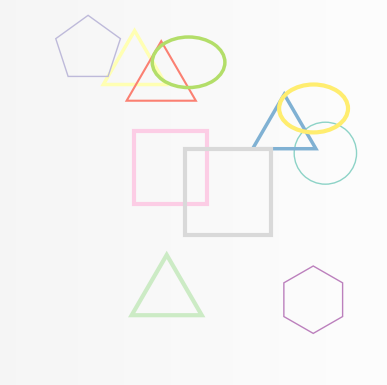[{"shape": "circle", "thickness": 1, "radius": 0.4, "center": [0.84, 0.602]}, {"shape": "triangle", "thickness": 2.5, "radius": 0.47, "center": [0.347, 0.827]}, {"shape": "pentagon", "thickness": 1, "radius": 0.44, "center": [0.227, 0.872]}, {"shape": "triangle", "thickness": 1.5, "radius": 0.52, "center": [0.416, 0.79]}, {"shape": "triangle", "thickness": 2.5, "radius": 0.47, "center": [0.734, 0.661]}, {"shape": "oval", "thickness": 2.5, "radius": 0.47, "center": [0.487, 0.838]}, {"shape": "square", "thickness": 3, "radius": 0.47, "center": [0.44, 0.566]}, {"shape": "square", "thickness": 3, "radius": 0.55, "center": [0.589, 0.501]}, {"shape": "hexagon", "thickness": 1, "radius": 0.44, "center": [0.808, 0.222]}, {"shape": "triangle", "thickness": 3, "radius": 0.52, "center": [0.43, 0.233]}, {"shape": "oval", "thickness": 3, "radius": 0.44, "center": [0.809, 0.718]}]